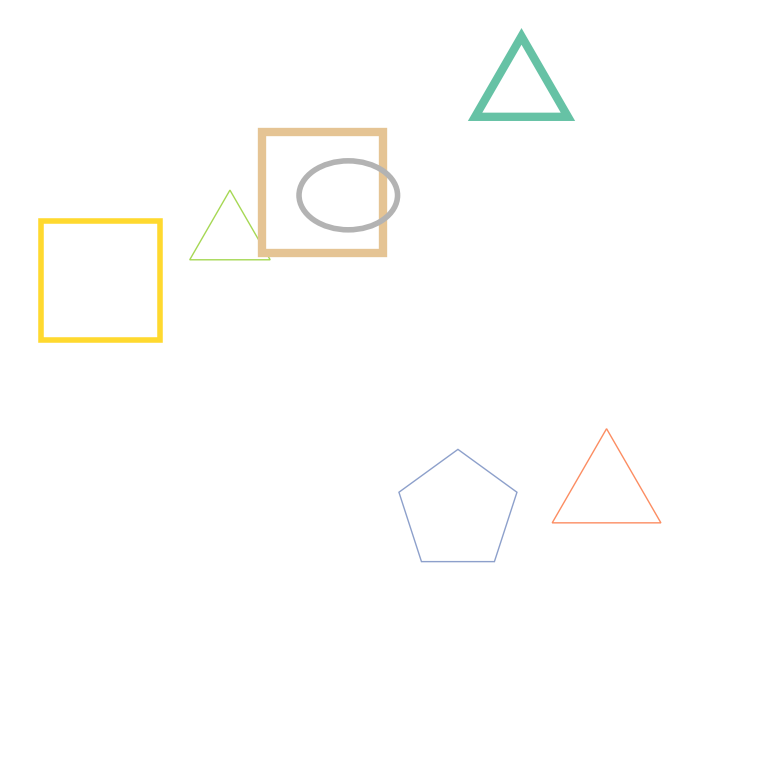[{"shape": "triangle", "thickness": 3, "radius": 0.35, "center": [0.677, 0.883]}, {"shape": "triangle", "thickness": 0.5, "radius": 0.41, "center": [0.788, 0.362]}, {"shape": "pentagon", "thickness": 0.5, "radius": 0.4, "center": [0.595, 0.336]}, {"shape": "triangle", "thickness": 0.5, "radius": 0.3, "center": [0.299, 0.693]}, {"shape": "square", "thickness": 2, "radius": 0.39, "center": [0.13, 0.636]}, {"shape": "square", "thickness": 3, "radius": 0.39, "center": [0.419, 0.75]}, {"shape": "oval", "thickness": 2, "radius": 0.32, "center": [0.452, 0.746]}]